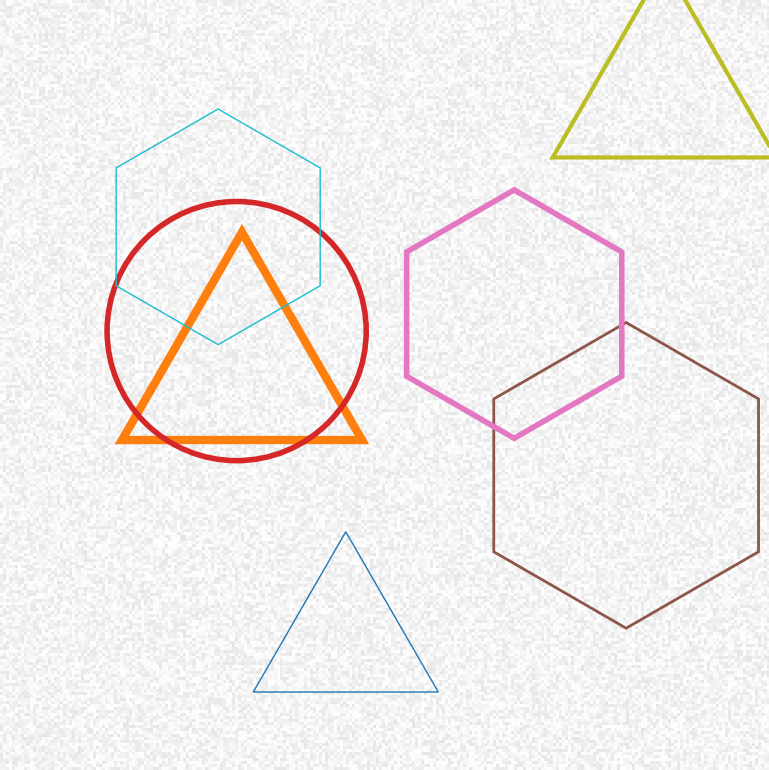[{"shape": "triangle", "thickness": 0.5, "radius": 0.69, "center": [0.449, 0.171]}, {"shape": "triangle", "thickness": 3, "radius": 0.9, "center": [0.314, 0.519]}, {"shape": "circle", "thickness": 2, "radius": 0.84, "center": [0.307, 0.57]}, {"shape": "hexagon", "thickness": 1, "radius": 0.99, "center": [0.813, 0.383]}, {"shape": "hexagon", "thickness": 2, "radius": 0.81, "center": [0.668, 0.592]}, {"shape": "triangle", "thickness": 1.5, "radius": 0.84, "center": [0.863, 0.879]}, {"shape": "hexagon", "thickness": 0.5, "radius": 0.77, "center": [0.283, 0.705]}]